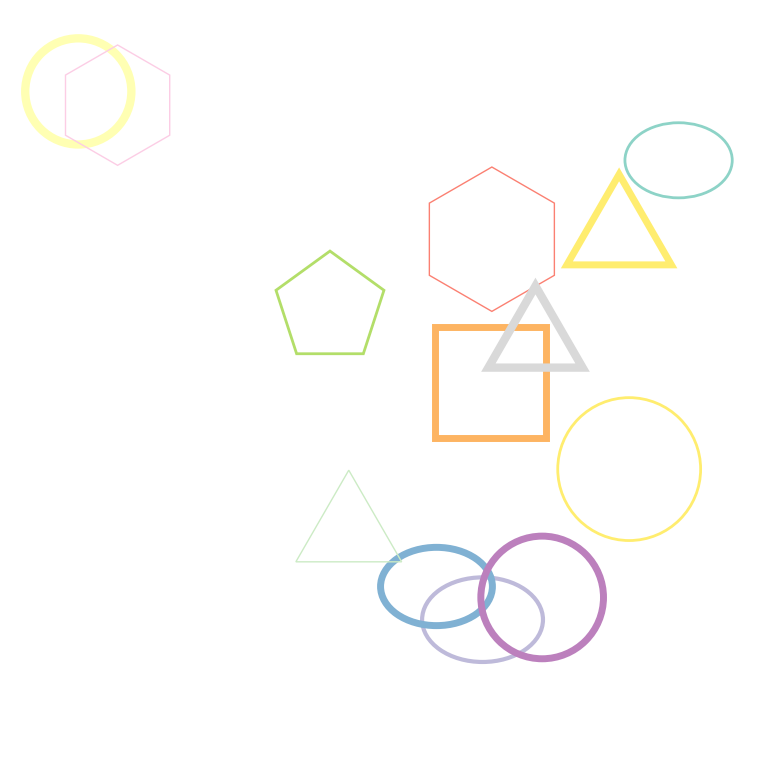[{"shape": "oval", "thickness": 1, "radius": 0.35, "center": [0.881, 0.792]}, {"shape": "circle", "thickness": 3, "radius": 0.34, "center": [0.102, 0.881]}, {"shape": "oval", "thickness": 1.5, "radius": 0.39, "center": [0.627, 0.195]}, {"shape": "hexagon", "thickness": 0.5, "radius": 0.47, "center": [0.639, 0.689]}, {"shape": "oval", "thickness": 2.5, "radius": 0.36, "center": [0.567, 0.238]}, {"shape": "square", "thickness": 2.5, "radius": 0.36, "center": [0.637, 0.503]}, {"shape": "pentagon", "thickness": 1, "radius": 0.37, "center": [0.429, 0.6]}, {"shape": "hexagon", "thickness": 0.5, "radius": 0.39, "center": [0.153, 0.863]}, {"shape": "triangle", "thickness": 3, "radius": 0.35, "center": [0.695, 0.558]}, {"shape": "circle", "thickness": 2.5, "radius": 0.4, "center": [0.704, 0.224]}, {"shape": "triangle", "thickness": 0.5, "radius": 0.4, "center": [0.453, 0.31]}, {"shape": "circle", "thickness": 1, "radius": 0.46, "center": [0.817, 0.391]}, {"shape": "triangle", "thickness": 2.5, "radius": 0.39, "center": [0.804, 0.695]}]